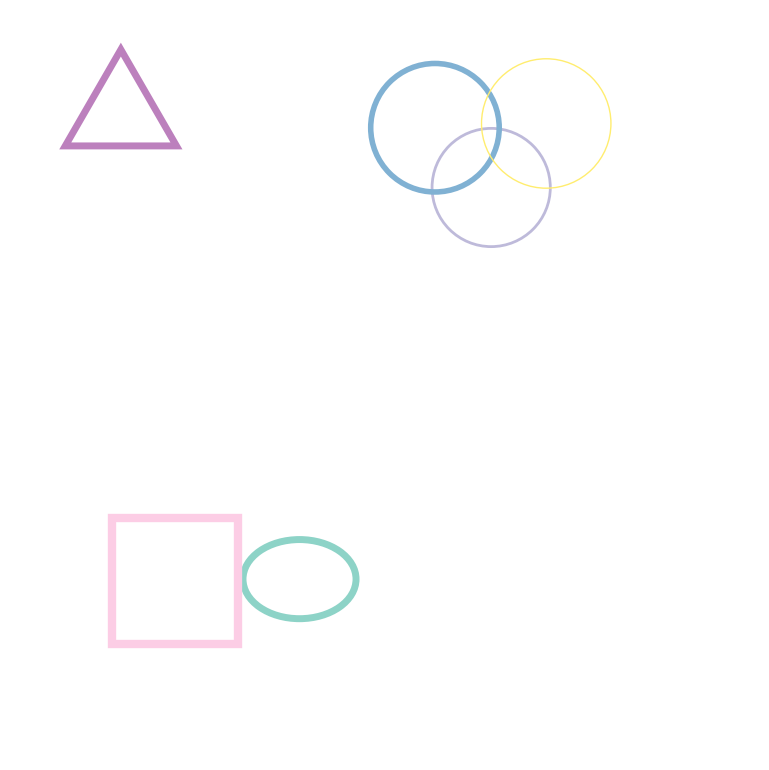[{"shape": "oval", "thickness": 2.5, "radius": 0.37, "center": [0.389, 0.248]}, {"shape": "circle", "thickness": 1, "radius": 0.38, "center": [0.638, 0.756]}, {"shape": "circle", "thickness": 2, "radius": 0.42, "center": [0.565, 0.834]}, {"shape": "square", "thickness": 3, "radius": 0.41, "center": [0.227, 0.245]}, {"shape": "triangle", "thickness": 2.5, "radius": 0.42, "center": [0.157, 0.852]}, {"shape": "circle", "thickness": 0.5, "radius": 0.42, "center": [0.709, 0.84]}]